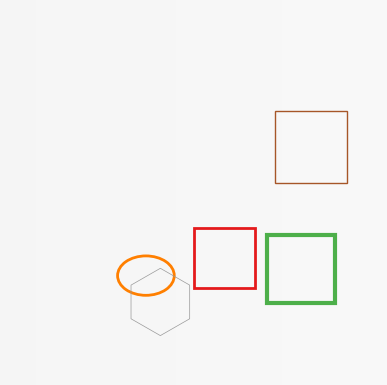[{"shape": "square", "thickness": 2, "radius": 0.39, "center": [0.579, 0.33]}, {"shape": "square", "thickness": 3, "radius": 0.44, "center": [0.777, 0.301]}, {"shape": "oval", "thickness": 2, "radius": 0.37, "center": [0.377, 0.284]}, {"shape": "square", "thickness": 1, "radius": 0.46, "center": [0.802, 0.618]}, {"shape": "hexagon", "thickness": 0.5, "radius": 0.44, "center": [0.414, 0.216]}]